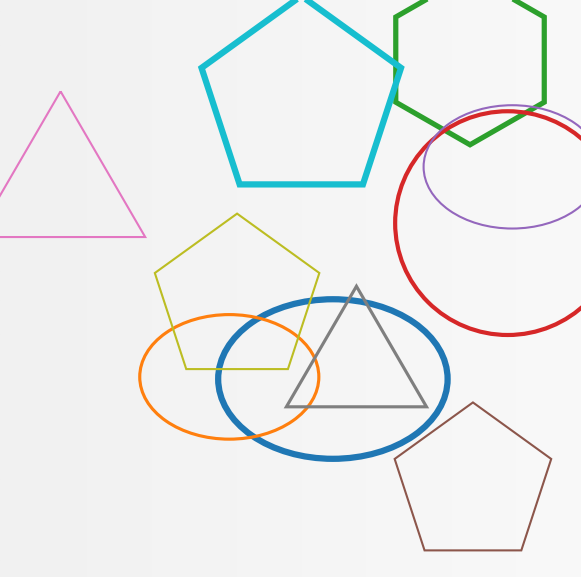[{"shape": "oval", "thickness": 3, "radius": 0.99, "center": [0.573, 0.343]}, {"shape": "oval", "thickness": 1.5, "radius": 0.77, "center": [0.394, 0.347]}, {"shape": "hexagon", "thickness": 2.5, "radius": 0.74, "center": [0.809, 0.896]}, {"shape": "circle", "thickness": 2, "radius": 0.97, "center": [0.874, 0.613]}, {"shape": "oval", "thickness": 1, "radius": 0.76, "center": [0.881, 0.71]}, {"shape": "pentagon", "thickness": 1, "radius": 0.71, "center": [0.814, 0.161]}, {"shape": "triangle", "thickness": 1, "radius": 0.84, "center": [0.104, 0.673]}, {"shape": "triangle", "thickness": 1.5, "radius": 0.7, "center": [0.613, 0.364]}, {"shape": "pentagon", "thickness": 1, "radius": 0.74, "center": [0.408, 0.48]}, {"shape": "pentagon", "thickness": 3, "radius": 0.9, "center": [0.518, 0.826]}]